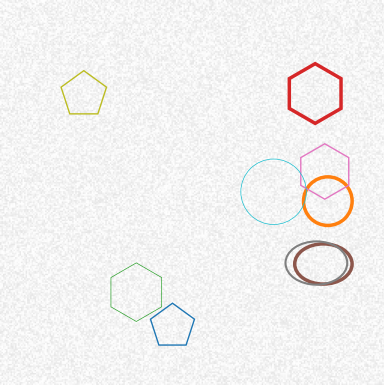[{"shape": "pentagon", "thickness": 1, "radius": 0.3, "center": [0.448, 0.152]}, {"shape": "circle", "thickness": 2.5, "radius": 0.32, "center": [0.851, 0.478]}, {"shape": "hexagon", "thickness": 0.5, "radius": 0.38, "center": [0.354, 0.241]}, {"shape": "hexagon", "thickness": 2.5, "radius": 0.39, "center": [0.819, 0.757]}, {"shape": "oval", "thickness": 2.5, "radius": 0.37, "center": [0.84, 0.314]}, {"shape": "hexagon", "thickness": 1, "radius": 0.36, "center": [0.844, 0.555]}, {"shape": "oval", "thickness": 1.5, "radius": 0.4, "center": [0.822, 0.317]}, {"shape": "pentagon", "thickness": 1, "radius": 0.31, "center": [0.218, 0.754]}, {"shape": "circle", "thickness": 0.5, "radius": 0.43, "center": [0.711, 0.502]}]